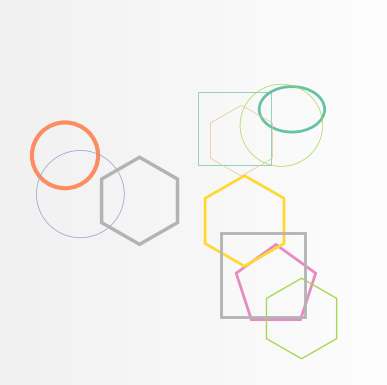[{"shape": "oval", "thickness": 2, "radius": 0.42, "center": [0.753, 0.716]}, {"shape": "square", "thickness": 0.5, "radius": 0.48, "center": [0.605, 0.666]}, {"shape": "circle", "thickness": 3, "radius": 0.43, "center": [0.168, 0.597]}, {"shape": "circle", "thickness": 0.5, "radius": 0.57, "center": [0.207, 0.496]}, {"shape": "pentagon", "thickness": 2, "radius": 0.54, "center": [0.712, 0.257]}, {"shape": "hexagon", "thickness": 1, "radius": 0.52, "center": [0.778, 0.173]}, {"shape": "circle", "thickness": 0.5, "radius": 0.53, "center": [0.726, 0.675]}, {"shape": "hexagon", "thickness": 2, "radius": 0.59, "center": [0.631, 0.426]}, {"shape": "hexagon", "thickness": 0.5, "radius": 0.46, "center": [0.623, 0.635]}, {"shape": "square", "thickness": 2, "radius": 0.55, "center": [0.679, 0.286]}, {"shape": "hexagon", "thickness": 2.5, "radius": 0.57, "center": [0.36, 0.478]}]